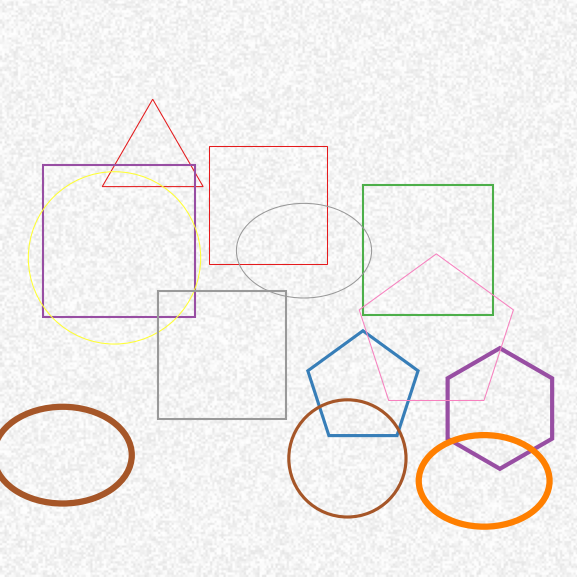[{"shape": "triangle", "thickness": 0.5, "radius": 0.5, "center": [0.264, 0.726]}, {"shape": "square", "thickness": 0.5, "radius": 0.51, "center": [0.464, 0.644]}, {"shape": "pentagon", "thickness": 1.5, "radius": 0.5, "center": [0.628, 0.326]}, {"shape": "square", "thickness": 1, "radius": 0.56, "center": [0.74, 0.567]}, {"shape": "square", "thickness": 1, "radius": 0.66, "center": [0.206, 0.582]}, {"shape": "hexagon", "thickness": 2, "radius": 0.52, "center": [0.866, 0.292]}, {"shape": "oval", "thickness": 3, "radius": 0.57, "center": [0.838, 0.166]}, {"shape": "circle", "thickness": 0.5, "radius": 0.75, "center": [0.198, 0.553]}, {"shape": "circle", "thickness": 1.5, "radius": 0.51, "center": [0.602, 0.205]}, {"shape": "oval", "thickness": 3, "radius": 0.6, "center": [0.109, 0.211]}, {"shape": "pentagon", "thickness": 0.5, "radius": 0.7, "center": [0.756, 0.419]}, {"shape": "square", "thickness": 1, "radius": 0.55, "center": [0.384, 0.384]}, {"shape": "oval", "thickness": 0.5, "radius": 0.59, "center": [0.526, 0.565]}]